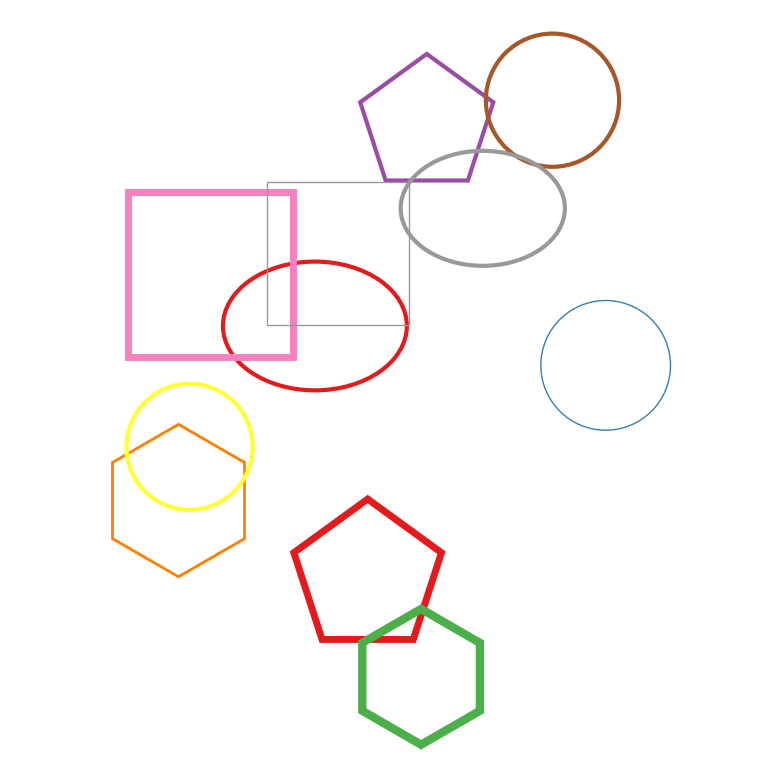[{"shape": "pentagon", "thickness": 2.5, "radius": 0.5, "center": [0.477, 0.251]}, {"shape": "oval", "thickness": 1.5, "radius": 0.6, "center": [0.409, 0.577]}, {"shape": "circle", "thickness": 0.5, "radius": 0.42, "center": [0.787, 0.525]}, {"shape": "hexagon", "thickness": 3, "radius": 0.44, "center": [0.547, 0.121]}, {"shape": "pentagon", "thickness": 1.5, "radius": 0.45, "center": [0.554, 0.839]}, {"shape": "hexagon", "thickness": 1, "radius": 0.49, "center": [0.232, 0.35]}, {"shape": "circle", "thickness": 1.5, "radius": 0.41, "center": [0.246, 0.42]}, {"shape": "circle", "thickness": 1.5, "radius": 0.43, "center": [0.717, 0.87]}, {"shape": "square", "thickness": 2.5, "radius": 0.54, "center": [0.273, 0.643]}, {"shape": "square", "thickness": 0.5, "radius": 0.46, "center": [0.439, 0.67]}, {"shape": "oval", "thickness": 1.5, "radius": 0.53, "center": [0.627, 0.729]}]